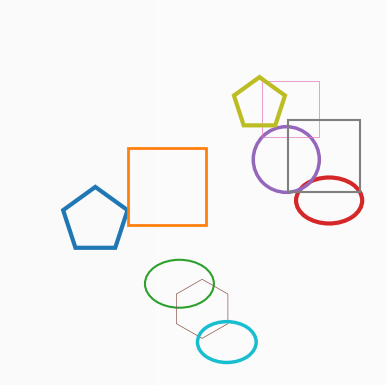[{"shape": "pentagon", "thickness": 3, "radius": 0.44, "center": [0.246, 0.427]}, {"shape": "square", "thickness": 2, "radius": 0.5, "center": [0.431, 0.516]}, {"shape": "oval", "thickness": 1.5, "radius": 0.44, "center": [0.463, 0.263]}, {"shape": "oval", "thickness": 3, "radius": 0.43, "center": [0.849, 0.479]}, {"shape": "circle", "thickness": 2.5, "radius": 0.43, "center": [0.739, 0.586]}, {"shape": "hexagon", "thickness": 0.5, "radius": 0.38, "center": [0.522, 0.198]}, {"shape": "square", "thickness": 0.5, "radius": 0.37, "center": [0.751, 0.717]}, {"shape": "square", "thickness": 1.5, "radius": 0.47, "center": [0.836, 0.595]}, {"shape": "pentagon", "thickness": 3, "radius": 0.35, "center": [0.67, 0.73]}, {"shape": "oval", "thickness": 2.5, "radius": 0.38, "center": [0.585, 0.111]}]